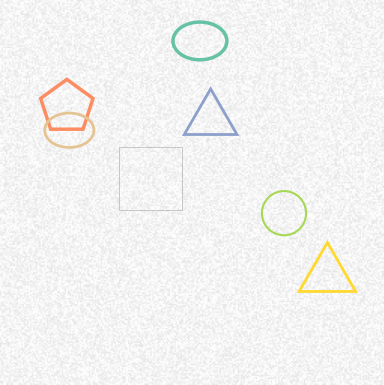[{"shape": "oval", "thickness": 2.5, "radius": 0.35, "center": [0.519, 0.894]}, {"shape": "pentagon", "thickness": 2.5, "radius": 0.36, "center": [0.174, 0.722]}, {"shape": "triangle", "thickness": 2, "radius": 0.4, "center": [0.547, 0.69]}, {"shape": "circle", "thickness": 1.5, "radius": 0.29, "center": [0.738, 0.446]}, {"shape": "triangle", "thickness": 2, "radius": 0.42, "center": [0.85, 0.285]}, {"shape": "oval", "thickness": 2, "radius": 0.32, "center": [0.18, 0.662]}, {"shape": "square", "thickness": 0.5, "radius": 0.41, "center": [0.392, 0.537]}]